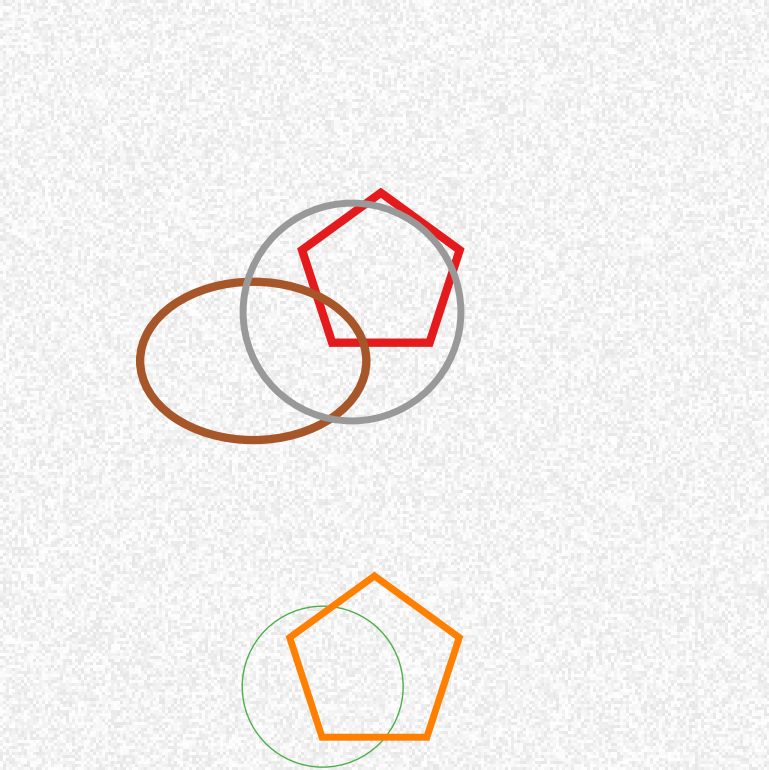[{"shape": "pentagon", "thickness": 3, "radius": 0.54, "center": [0.495, 0.642]}, {"shape": "circle", "thickness": 0.5, "radius": 0.52, "center": [0.419, 0.108]}, {"shape": "pentagon", "thickness": 2.5, "radius": 0.58, "center": [0.486, 0.136]}, {"shape": "oval", "thickness": 3, "radius": 0.73, "center": [0.329, 0.531]}, {"shape": "circle", "thickness": 2.5, "radius": 0.71, "center": [0.457, 0.595]}]